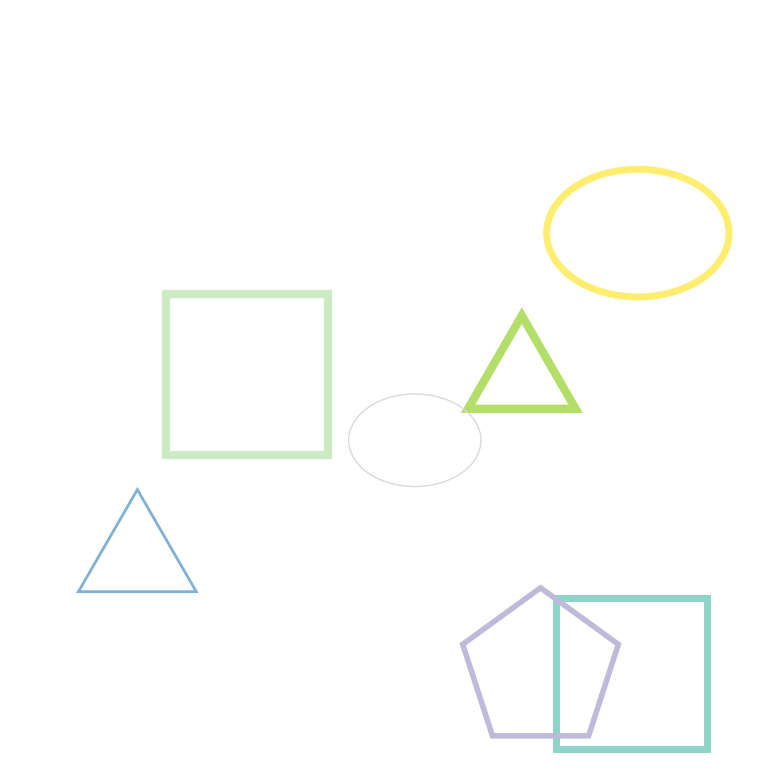[{"shape": "square", "thickness": 2.5, "radius": 0.49, "center": [0.82, 0.125]}, {"shape": "pentagon", "thickness": 2, "radius": 0.53, "center": [0.702, 0.13]}, {"shape": "triangle", "thickness": 1, "radius": 0.44, "center": [0.178, 0.276]}, {"shape": "triangle", "thickness": 3, "radius": 0.4, "center": [0.678, 0.509]}, {"shape": "oval", "thickness": 0.5, "radius": 0.43, "center": [0.539, 0.428]}, {"shape": "square", "thickness": 3, "radius": 0.52, "center": [0.321, 0.514]}, {"shape": "oval", "thickness": 2.5, "radius": 0.59, "center": [0.828, 0.697]}]